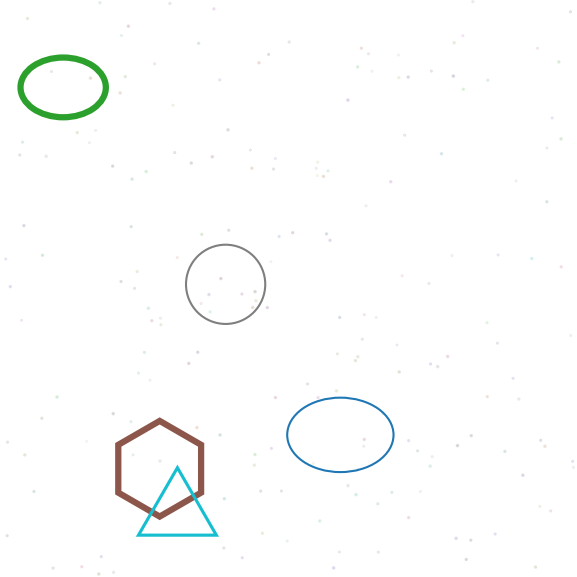[{"shape": "oval", "thickness": 1, "radius": 0.46, "center": [0.589, 0.246]}, {"shape": "oval", "thickness": 3, "radius": 0.37, "center": [0.109, 0.848]}, {"shape": "hexagon", "thickness": 3, "radius": 0.41, "center": [0.277, 0.187]}, {"shape": "circle", "thickness": 1, "radius": 0.34, "center": [0.391, 0.507]}, {"shape": "triangle", "thickness": 1.5, "radius": 0.39, "center": [0.307, 0.111]}]